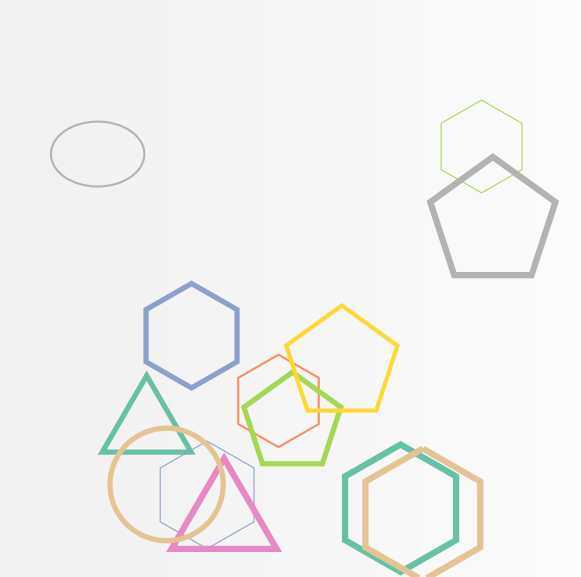[{"shape": "hexagon", "thickness": 3, "radius": 0.55, "center": [0.689, 0.119]}, {"shape": "triangle", "thickness": 2.5, "radius": 0.44, "center": [0.252, 0.26]}, {"shape": "hexagon", "thickness": 1, "radius": 0.4, "center": [0.479, 0.305]}, {"shape": "hexagon", "thickness": 0.5, "radius": 0.47, "center": [0.356, 0.142]}, {"shape": "hexagon", "thickness": 2.5, "radius": 0.45, "center": [0.33, 0.418]}, {"shape": "triangle", "thickness": 3, "radius": 0.52, "center": [0.386, 0.101]}, {"shape": "pentagon", "thickness": 2.5, "radius": 0.44, "center": [0.503, 0.267]}, {"shape": "hexagon", "thickness": 0.5, "radius": 0.4, "center": [0.828, 0.745]}, {"shape": "pentagon", "thickness": 2, "radius": 0.5, "center": [0.588, 0.37]}, {"shape": "circle", "thickness": 2.5, "radius": 0.49, "center": [0.287, 0.16]}, {"shape": "hexagon", "thickness": 3, "radius": 0.57, "center": [0.727, 0.108]}, {"shape": "pentagon", "thickness": 3, "radius": 0.57, "center": [0.848, 0.614]}, {"shape": "oval", "thickness": 1, "radius": 0.4, "center": [0.168, 0.732]}]